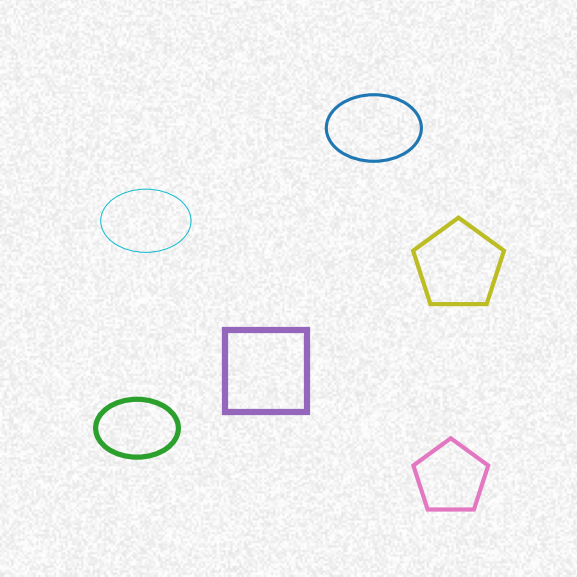[{"shape": "oval", "thickness": 1.5, "radius": 0.41, "center": [0.647, 0.777]}, {"shape": "oval", "thickness": 2.5, "radius": 0.36, "center": [0.237, 0.258]}, {"shape": "square", "thickness": 3, "radius": 0.35, "center": [0.461, 0.357]}, {"shape": "pentagon", "thickness": 2, "radius": 0.34, "center": [0.781, 0.172]}, {"shape": "pentagon", "thickness": 2, "radius": 0.41, "center": [0.794, 0.539]}, {"shape": "oval", "thickness": 0.5, "radius": 0.39, "center": [0.253, 0.617]}]